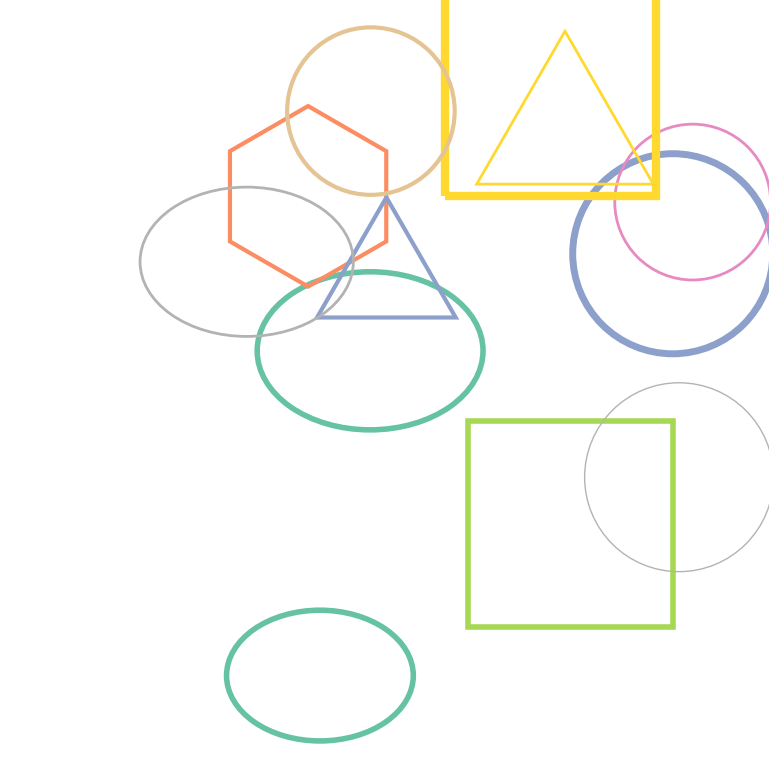[{"shape": "oval", "thickness": 2, "radius": 0.61, "center": [0.415, 0.123]}, {"shape": "oval", "thickness": 2, "radius": 0.73, "center": [0.481, 0.544]}, {"shape": "hexagon", "thickness": 1.5, "radius": 0.59, "center": [0.4, 0.745]}, {"shape": "triangle", "thickness": 1.5, "radius": 0.52, "center": [0.502, 0.64]}, {"shape": "circle", "thickness": 2.5, "radius": 0.65, "center": [0.874, 0.67]}, {"shape": "circle", "thickness": 1, "radius": 0.51, "center": [0.9, 0.738]}, {"shape": "square", "thickness": 2, "radius": 0.67, "center": [0.741, 0.319]}, {"shape": "triangle", "thickness": 1, "radius": 0.66, "center": [0.734, 0.827]}, {"shape": "square", "thickness": 3, "radius": 0.68, "center": [0.715, 0.882]}, {"shape": "circle", "thickness": 1.5, "radius": 0.54, "center": [0.482, 0.856]}, {"shape": "circle", "thickness": 0.5, "radius": 0.61, "center": [0.882, 0.38]}, {"shape": "oval", "thickness": 1, "radius": 0.69, "center": [0.32, 0.66]}]